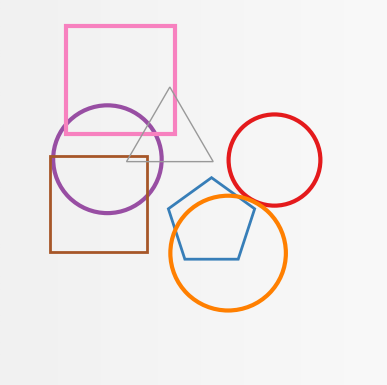[{"shape": "circle", "thickness": 3, "radius": 0.59, "center": [0.708, 0.584]}, {"shape": "pentagon", "thickness": 2, "radius": 0.59, "center": [0.546, 0.421]}, {"shape": "circle", "thickness": 3, "radius": 0.7, "center": [0.277, 0.586]}, {"shape": "circle", "thickness": 3, "radius": 0.75, "center": [0.589, 0.343]}, {"shape": "square", "thickness": 2, "radius": 0.62, "center": [0.254, 0.471]}, {"shape": "square", "thickness": 3, "radius": 0.71, "center": [0.311, 0.792]}, {"shape": "triangle", "thickness": 1, "radius": 0.65, "center": [0.438, 0.645]}]